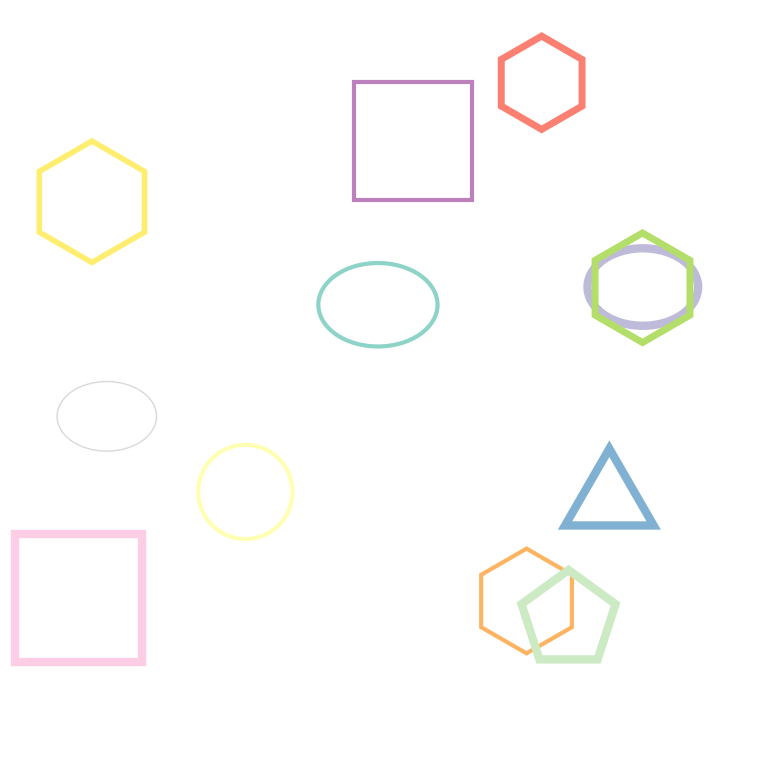[{"shape": "oval", "thickness": 1.5, "radius": 0.39, "center": [0.491, 0.604]}, {"shape": "circle", "thickness": 1.5, "radius": 0.31, "center": [0.319, 0.361]}, {"shape": "oval", "thickness": 3, "radius": 0.36, "center": [0.835, 0.627]}, {"shape": "hexagon", "thickness": 2.5, "radius": 0.3, "center": [0.703, 0.893]}, {"shape": "triangle", "thickness": 3, "radius": 0.33, "center": [0.791, 0.351]}, {"shape": "hexagon", "thickness": 1.5, "radius": 0.34, "center": [0.684, 0.219]}, {"shape": "hexagon", "thickness": 2.5, "radius": 0.36, "center": [0.834, 0.626]}, {"shape": "square", "thickness": 3, "radius": 0.41, "center": [0.102, 0.223]}, {"shape": "oval", "thickness": 0.5, "radius": 0.32, "center": [0.139, 0.459]}, {"shape": "square", "thickness": 1.5, "radius": 0.38, "center": [0.537, 0.817]}, {"shape": "pentagon", "thickness": 3, "radius": 0.32, "center": [0.738, 0.196]}, {"shape": "hexagon", "thickness": 2, "radius": 0.39, "center": [0.119, 0.738]}]